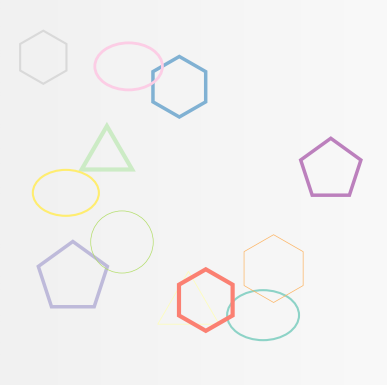[{"shape": "oval", "thickness": 1.5, "radius": 0.46, "center": [0.679, 0.181]}, {"shape": "triangle", "thickness": 0.5, "radius": 0.46, "center": [0.486, 0.204]}, {"shape": "pentagon", "thickness": 2.5, "radius": 0.47, "center": [0.188, 0.279]}, {"shape": "hexagon", "thickness": 3, "radius": 0.4, "center": [0.531, 0.221]}, {"shape": "hexagon", "thickness": 2.5, "radius": 0.39, "center": [0.463, 0.775]}, {"shape": "hexagon", "thickness": 0.5, "radius": 0.44, "center": [0.706, 0.302]}, {"shape": "circle", "thickness": 0.5, "radius": 0.4, "center": [0.315, 0.371]}, {"shape": "oval", "thickness": 2, "radius": 0.44, "center": [0.332, 0.828]}, {"shape": "hexagon", "thickness": 1.5, "radius": 0.34, "center": [0.112, 0.851]}, {"shape": "pentagon", "thickness": 2.5, "radius": 0.41, "center": [0.854, 0.559]}, {"shape": "triangle", "thickness": 3, "radius": 0.38, "center": [0.276, 0.597]}, {"shape": "oval", "thickness": 1.5, "radius": 0.43, "center": [0.17, 0.499]}]